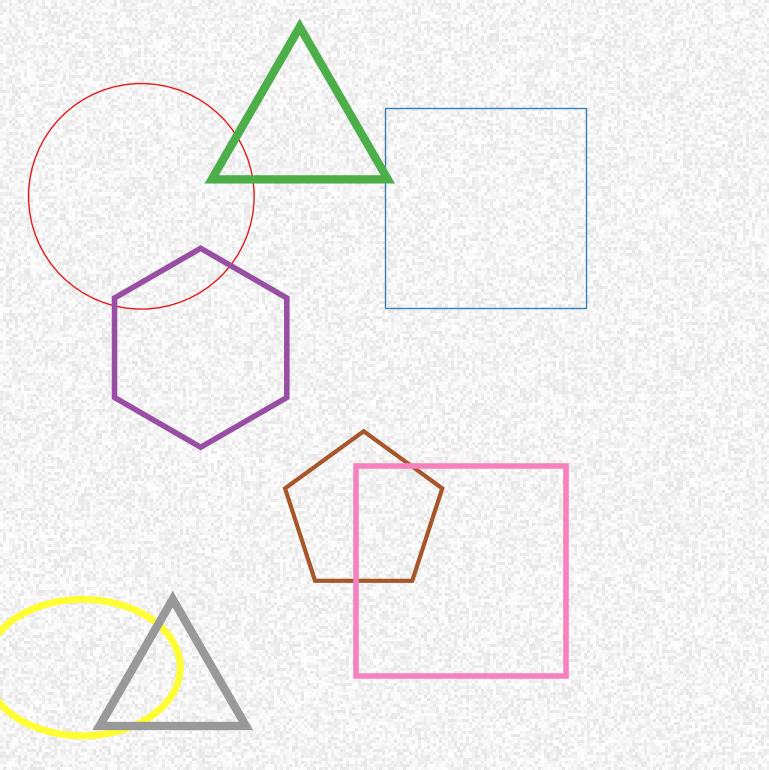[{"shape": "circle", "thickness": 0.5, "radius": 0.73, "center": [0.184, 0.745]}, {"shape": "square", "thickness": 0.5, "radius": 0.65, "center": [0.631, 0.73]}, {"shape": "triangle", "thickness": 3, "radius": 0.66, "center": [0.389, 0.833]}, {"shape": "hexagon", "thickness": 2, "radius": 0.65, "center": [0.261, 0.548]}, {"shape": "oval", "thickness": 2.5, "radius": 0.63, "center": [0.107, 0.133]}, {"shape": "pentagon", "thickness": 1.5, "radius": 0.54, "center": [0.472, 0.333]}, {"shape": "square", "thickness": 2, "radius": 0.68, "center": [0.599, 0.258]}, {"shape": "triangle", "thickness": 3, "radius": 0.55, "center": [0.224, 0.112]}]